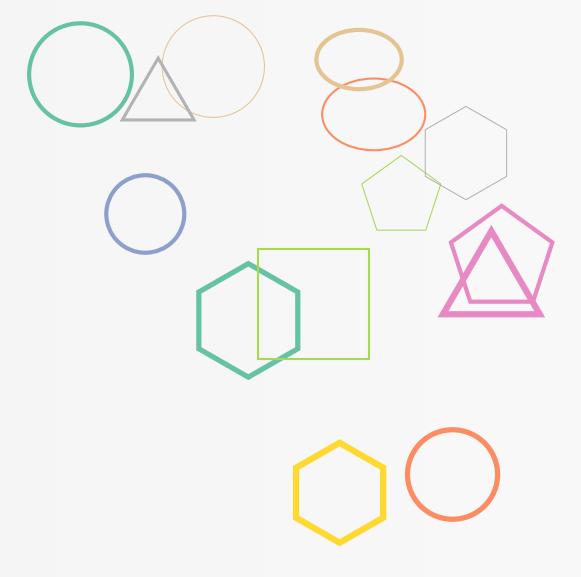[{"shape": "hexagon", "thickness": 2.5, "radius": 0.49, "center": [0.427, 0.444]}, {"shape": "circle", "thickness": 2, "radius": 0.44, "center": [0.139, 0.87]}, {"shape": "circle", "thickness": 2.5, "radius": 0.39, "center": [0.779, 0.178]}, {"shape": "oval", "thickness": 1, "radius": 0.44, "center": [0.643, 0.801]}, {"shape": "circle", "thickness": 2, "radius": 0.34, "center": [0.25, 0.629]}, {"shape": "pentagon", "thickness": 2, "radius": 0.46, "center": [0.863, 0.551]}, {"shape": "triangle", "thickness": 3, "radius": 0.48, "center": [0.845, 0.503]}, {"shape": "pentagon", "thickness": 0.5, "radius": 0.36, "center": [0.69, 0.658]}, {"shape": "square", "thickness": 1, "radius": 0.48, "center": [0.539, 0.472]}, {"shape": "hexagon", "thickness": 3, "radius": 0.43, "center": [0.584, 0.146]}, {"shape": "oval", "thickness": 2, "radius": 0.37, "center": [0.618, 0.896]}, {"shape": "circle", "thickness": 0.5, "radius": 0.44, "center": [0.367, 0.884]}, {"shape": "hexagon", "thickness": 0.5, "radius": 0.4, "center": [0.802, 0.734]}, {"shape": "triangle", "thickness": 1.5, "radius": 0.36, "center": [0.272, 0.827]}]